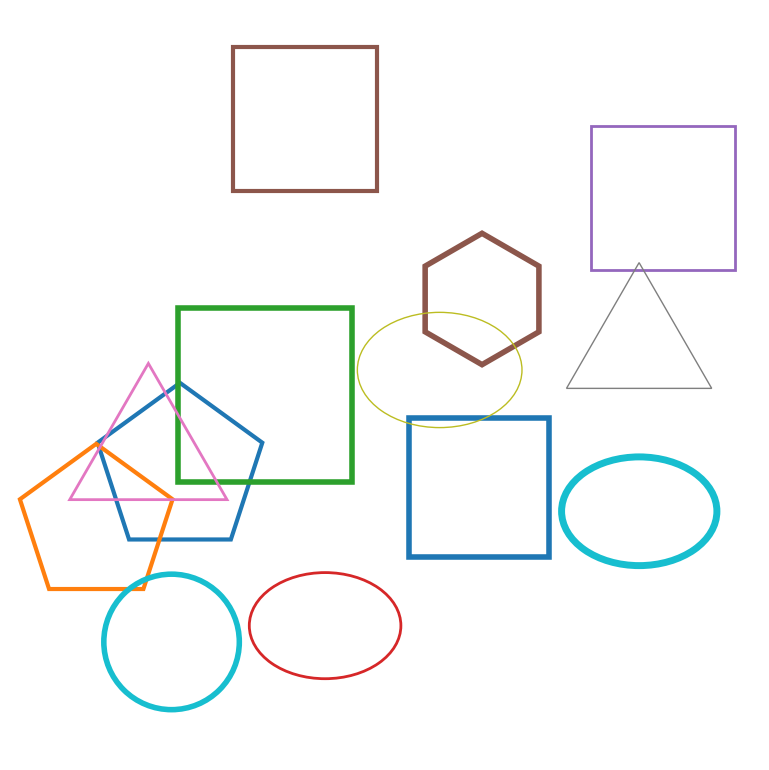[{"shape": "pentagon", "thickness": 1.5, "radius": 0.56, "center": [0.234, 0.39]}, {"shape": "square", "thickness": 2, "radius": 0.45, "center": [0.622, 0.367]}, {"shape": "pentagon", "thickness": 1.5, "radius": 0.52, "center": [0.125, 0.319]}, {"shape": "square", "thickness": 2, "radius": 0.57, "center": [0.344, 0.487]}, {"shape": "oval", "thickness": 1, "radius": 0.49, "center": [0.422, 0.187]}, {"shape": "square", "thickness": 1, "radius": 0.47, "center": [0.862, 0.743]}, {"shape": "square", "thickness": 1.5, "radius": 0.47, "center": [0.396, 0.845]}, {"shape": "hexagon", "thickness": 2, "radius": 0.43, "center": [0.626, 0.612]}, {"shape": "triangle", "thickness": 1, "radius": 0.59, "center": [0.193, 0.41]}, {"shape": "triangle", "thickness": 0.5, "radius": 0.54, "center": [0.83, 0.55]}, {"shape": "oval", "thickness": 0.5, "radius": 0.53, "center": [0.571, 0.52]}, {"shape": "circle", "thickness": 2, "radius": 0.44, "center": [0.223, 0.166]}, {"shape": "oval", "thickness": 2.5, "radius": 0.5, "center": [0.83, 0.336]}]